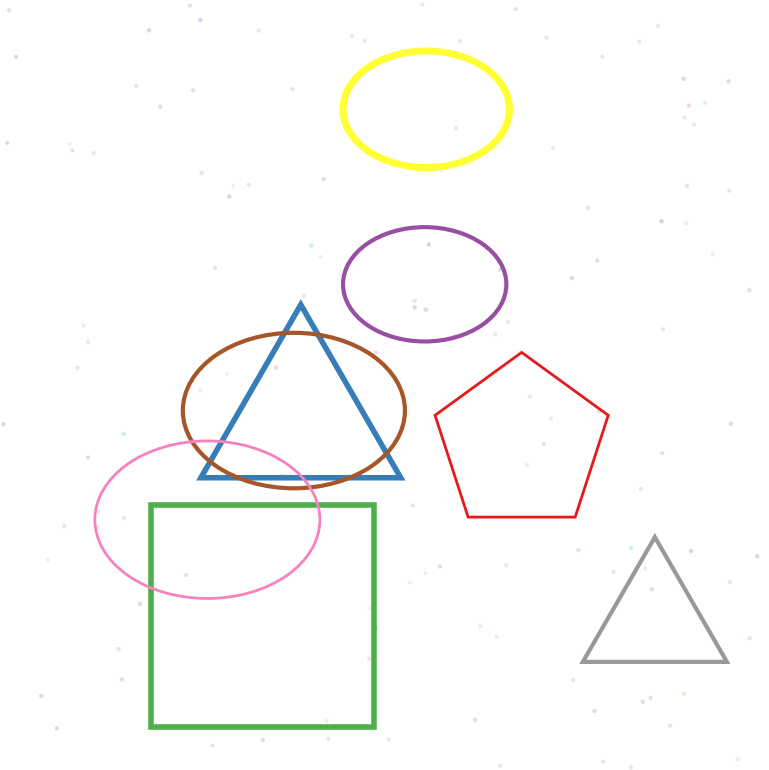[{"shape": "pentagon", "thickness": 1, "radius": 0.59, "center": [0.677, 0.424]}, {"shape": "triangle", "thickness": 2, "radius": 0.75, "center": [0.391, 0.454]}, {"shape": "square", "thickness": 2, "radius": 0.72, "center": [0.341, 0.2]}, {"shape": "oval", "thickness": 1.5, "radius": 0.53, "center": [0.552, 0.631]}, {"shape": "oval", "thickness": 2.5, "radius": 0.54, "center": [0.554, 0.858]}, {"shape": "oval", "thickness": 1.5, "radius": 0.72, "center": [0.382, 0.467]}, {"shape": "oval", "thickness": 1, "radius": 0.73, "center": [0.269, 0.325]}, {"shape": "triangle", "thickness": 1.5, "radius": 0.54, "center": [0.85, 0.194]}]